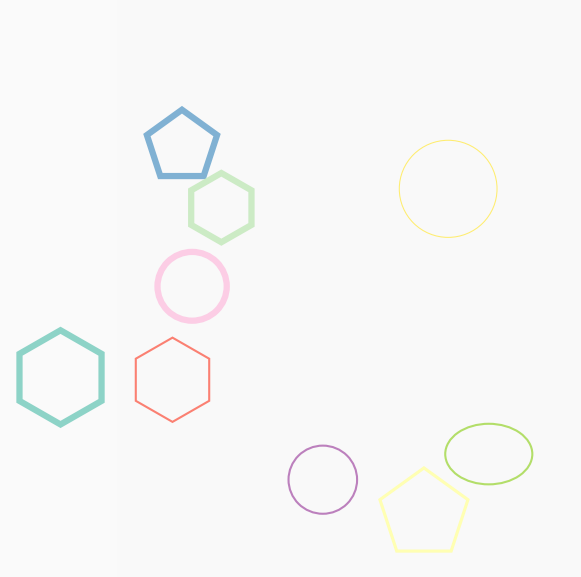[{"shape": "hexagon", "thickness": 3, "radius": 0.41, "center": [0.104, 0.346]}, {"shape": "pentagon", "thickness": 1.5, "radius": 0.4, "center": [0.729, 0.109]}, {"shape": "hexagon", "thickness": 1, "radius": 0.36, "center": [0.297, 0.342]}, {"shape": "pentagon", "thickness": 3, "radius": 0.32, "center": [0.313, 0.746]}, {"shape": "oval", "thickness": 1, "radius": 0.37, "center": [0.841, 0.213]}, {"shape": "circle", "thickness": 3, "radius": 0.3, "center": [0.331, 0.503]}, {"shape": "circle", "thickness": 1, "radius": 0.29, "center": [0.555, 0.168]}, {"shape": "hexagon", "thickness": 3, "radius": 0.3, "center": [0.381, 0.64]}, {"shape": "circle", "thickness": 0.5, "radius": 0.42, "center": [0.771, 0.672]}]